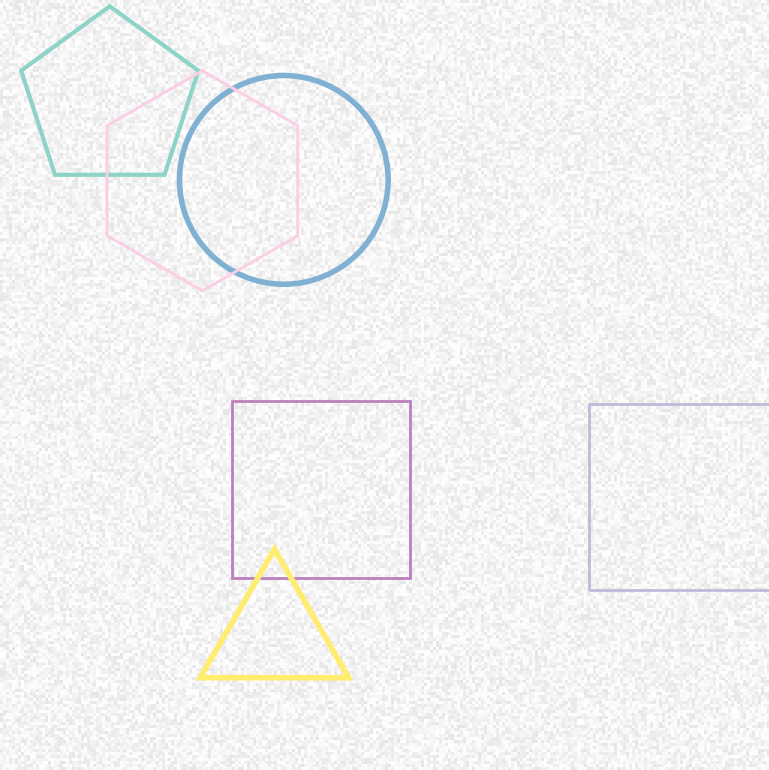[{"shape": "pentagon", "thickness": 1.5, "radius": 0.6, "center": [0.143, 0.871]}, {"shape": "square", "thickness": 1, "radius": 0.6, "center": [0.885, 0.354]}, {"shape": "circle", "thickness": 2, "radius": 0.68, "center": [0.369, 0.766]}, {"shape": "hexagon", "thickness": 1, "radius": 0.71, "center": [0.263, 0.765]}, {"shape": "square", "thickness": 1, "radius": 0.58, "center": [0.417, 0.364]}, {"shape": "triangle", "thickness": 2, "radius": 0.56, "center": [0.356, 0.176]}]